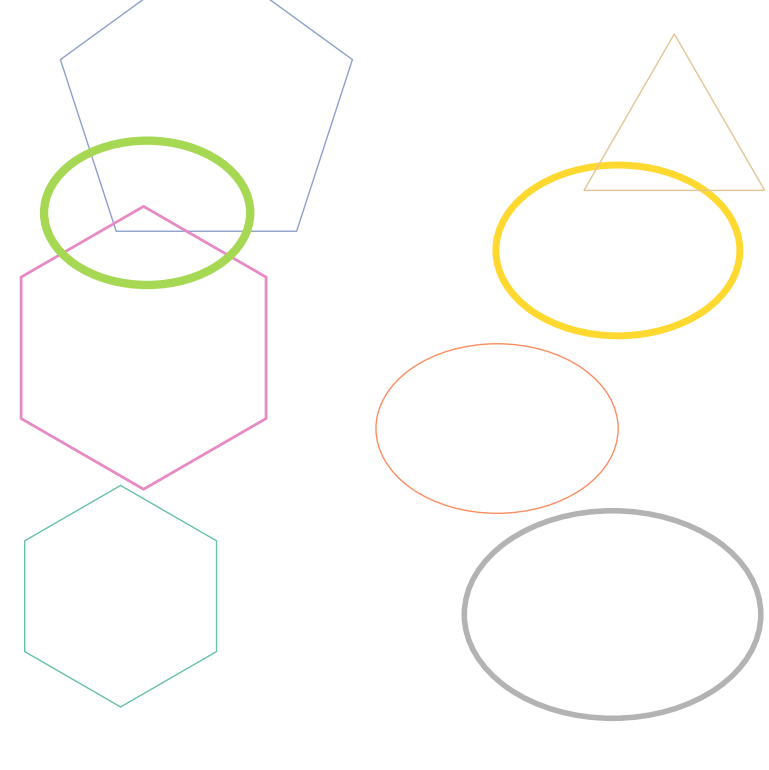[{"shape": "hexagon", "thickness": 0.5, "radius": 0.72, "center": [0.157, 0.226]}, {"shape": "oval", "thickness": 0.5, "radius": 0.79, "center": [0.646, 0.443]}, {"shape": "pentagon", "thickness": 0.5, "radius": 1.0, "center": [0.268, 0.861]}, {"shape": "hexagon", "thickness": 1, "radius": 0.92, "center": [0.186, 0.548]}, {"shape": "oval", "thickness": 3, "radius": 0.67, "center": [0.191, 0.724]}, {"shape": "oval", "thickness": 2.5, "radius": 0.79, "center": [0.802, 0.675]}, {"shape": "triangle", "thickness": 0.5, "radius": 0.68, "center": [0.876, 0.821]}, {"shape": "oval", "thickness": 2, "radius": 0.96, "center": [0.796, 0.202]}]